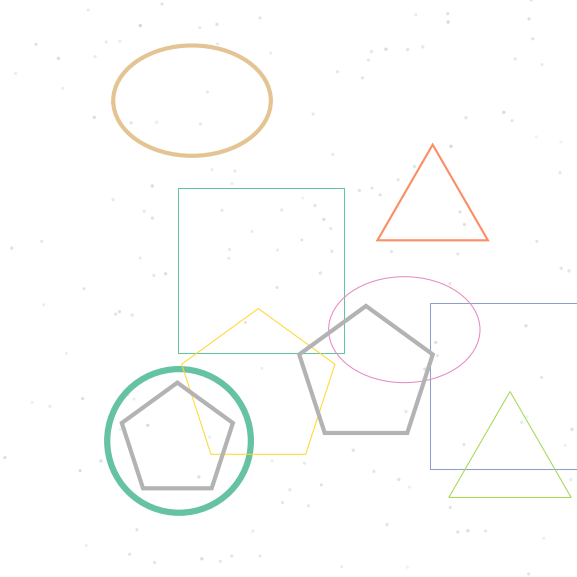[{"shape": "circle", "thickness": 3, "radius": 0.62, "center": [0.31, 0.236]}, {"shape": "square", "thickness": 0.5, "radius": 0.72, "center": [0.452, 0.531]}, {"shape": "triangle", "thickness": 1, "radius": 0.55, "center": [0.749, 0.638]}, {"shape": "square", "thickness": 0.5, "radius": 0.72, "center": [0.888, 0.331]}, {"shape": "oval", "thickness": 0.5, "radius": 0.66, "center": [0.7, 0.428]}, {"shape": "triangle", "thickness": 0.5, "radius": 0.61, "center": [0.883, 0.199]}, {"shape": "pentagon", "thickness": 0.5, "radius": 0.7, "center": [0.447, 0.325]}, {"shape": "oval", "thickness": 2, "radius": 0.68, "center": [0.333, 0.825]}, {"shape": "pentagon", "thickness": 2, "radius": 0.61, "center": [0.634, 0.348]}, {"shape": "pentagon", "thickness": 2, "radius": 0.51, "center": [0.307, 0.235]}]